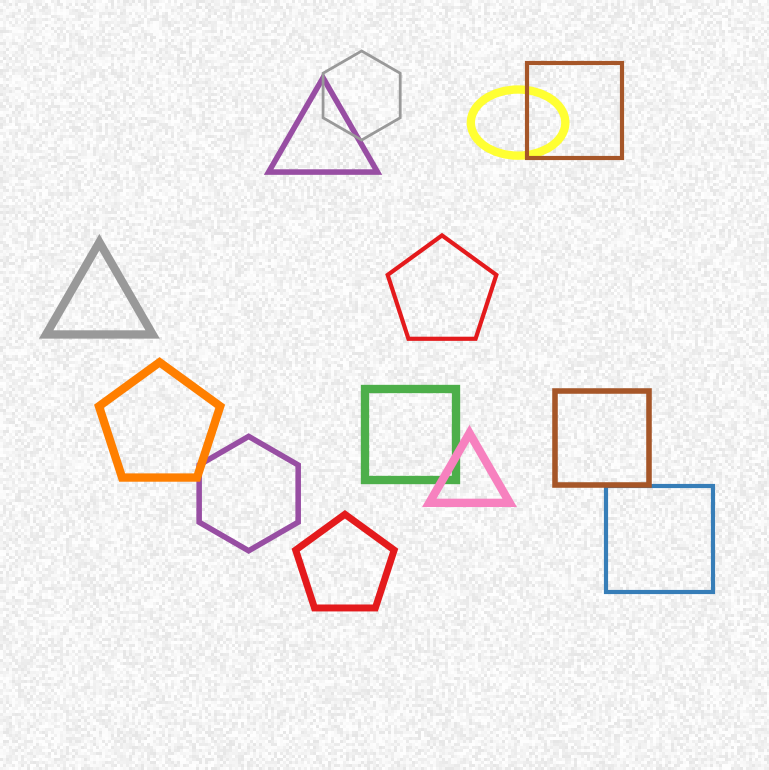[{"shape": "pentagon", "thickness": 1.5, "radius": 0.37, "center": [0.574, 0.62]}, {"shape": "pentagon", "thickness": 2.5, "radius": 0.34, "center": [0.448, 0.265]}, {"shape": "square", "thickness": 1.5, "radius": 0.35, "center": [0.856, 0.3]}, {"shape": "square", "thickness": 3, "radius": 0.3, "center": [0.533, 0.436]}, {"shape": "hexagon", "thickness": 2, "radius": 0.37, "center": [0.323, 0.359]}, {"shape": "triangle", "thickness": 2, "radius": 0.41, "center": [0.42, 0.817]}, {"shape": "pentagon", "thickness": 3, "radius": 0.41, "center": [0.207, 0.447]}, {"shape": "oval", "thickness": 3, "radius": 0.31, "center": [0.673, 0.841]}, {"shape": "square", "thickness": 2, "radius": 0.31, "center": [0.782, 0.432]}, {"shape": "square", "thickness": 1.5, "radius": 0.31, "center": [0.746, 0.856]}, {"shape": "triangle", "thickness": 3, "radius": 0.3, "center": [0.61, 0.377]}, {"shape": "hexagon", "thickness": 1, "radius": 0.29, "center": [0.47, 0.876]}, {"shape": "triangle", "thickness": 3, "radius": 0.4, "center": [0.129, 0.606]}]